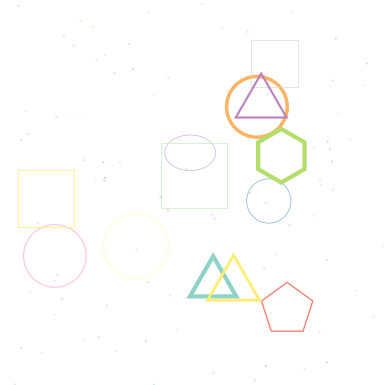[{"shape": "triangle", "thickness": 3, "radius": 0.35, "center": [0.554, 0.265]}, {"shape": "circle", "thickness": 0.5, "radius": 0.42, "center": [0.353, 0.36]}, {"shape": "oval", "thickness": 0.5, "radius": 0.33, "center": [0.494, 0.603]}, {"shape": "pentagon", "thickness": 1, "radius": 0.35, "center": [0.746, 0.196]}, {"shape": "circle", "thickness": 0.5, "radius": 0.29, "center": [0.698, 0.478]}, {"shape": "circle", "thickness": 2.5, "radius": 0.39, "center": [0.667, 0.723]}, {"shape": "hexagon", "thickness": 3, "radius": 0.35, "center": [0.731, 0.595]}, {"shape": "circle", "thickness": 1, "radius": 0.41, "center": [0.143, 0.335]}, {"shape": "square", "thickness": 0.5, "radius": 0.31, "center": [0.714, 0.835]}, {"shape": "triangle", "thickness": 1.5, "radius": 0.38, "center": [0.678, 0.733]}, {"shape": "square", "thickness": 0.5, "radius": 0.43, "center": [0.505, 0.544]}, {"shape": "square", "thickness": 0.5, "radius": 0.37, "center": [0.119, 0.484]}, {"shape": "triangle", "thickness": 2, "radius": 0.39, "center": [0.607, 0.259]}]